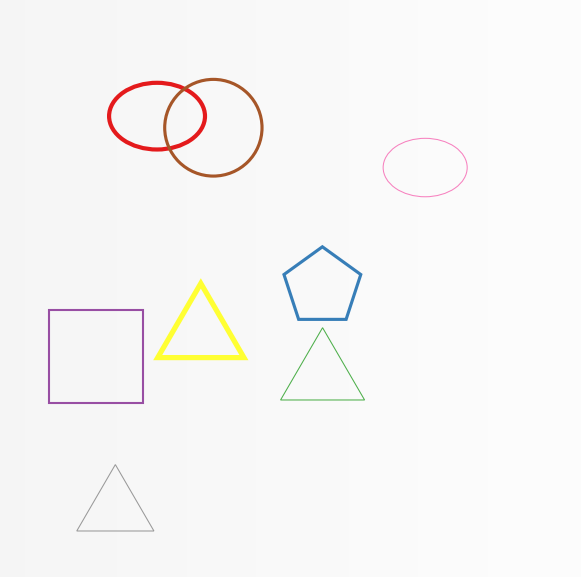[{"shape": "oval", "thickness": 2, "radius": 0.41, "center": [0.27, 0.798]}, {"shape": "pentagon", "thickness": 1.5, "radius": 0.35, "center": [0.555, 0.502]}, {"shape": "triangle", "thickness": 0.5, "radius": 0.42, "center": [0.555, 0.348]}, {"shape": "square", "thickness": 1, "radius": 0.41, "center": [0.165, 0.382]}, {"shape": "triangle", "thickness": 2.5, "radius": 0.43, "center": [0.345, 0.423]}, {"shape": "circle", "thickness": 1.5, "radius": 0.42, "center": [0.367, 0.778]}, {"shape": "oval", "thickness": 0.5, "radius": 0.36, "center": [0.731, 0.709]}, {"shape": "triangle", "thickness": 0.5, "radius": 0.38, "center": [0.198, 0.118]}]